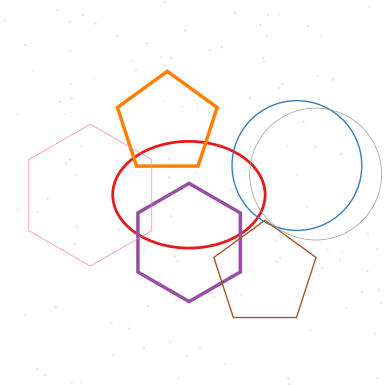[{"shape": "oval", "thickness": 2, "radius": 0.99, "center": [0.491, 0.494]}, {"shape": "circle", "thickness": 1, "radius": 0.84, "center": [0.771, 0.57]}, {"shape": "hexagon", "thickness": 2.5, "radius": 0.77, "center": [0.491, 0.37]}, {"shape": "pentagon", "thickness": 2.5, "radius": 0.68, "center": [0.435, 0.679]}, {"shape": "pentagon", "thickness": 1, "radius": 0.7, "center": [0.688, 0.288]}, {"shape": "hexagon", "thickness": 0.5, "radius": 0.92, "center": [0.235, 0.493]}, {"shape": "circle", "thickness": 0.5, "radius": 0.86, "center": [0.82, 0.548]}]